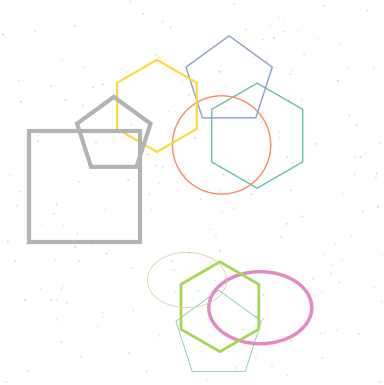[{"shape": "pentagon", "thickness": 0.5, "radius": 0.58, "center": [0.568, 0.129]}, {"shape": "hexagon", "thickness": 1, "radius": 0.68, "center": [0.668, 0.648]}, {"shape": "circle", "thickness": 1, "radius": 0.64, "center": [0.575, 0.623]}, {"shape": "pentagon", "thickness": 1, "radius": 0.59, "center": [0.595, 0.789]}, {"shape": "oval", "thickness": 2.5, "radius": 0.67, "center": [0.676, 0.201]}, {"shape": "hexagon", "thickness": 2, "radius": 0.58, "center": [0.571, 0.203]}, {"shape": "hexagon", "thickness": 1.5, "radius": 0.6, "center": [0.408, 0.725]}, {"shape": "oval", "thickness": 0.5, "radius": 0.51, "center": [0.486, 0.273]}, {"shape": "square", "thickness": 3, "radius": 0.72, "center": [0.22, 0.515]}, {"shape": "pentagon", "thickness": 3, "radius": 0.5, "center": [0.296, 0.648]}]